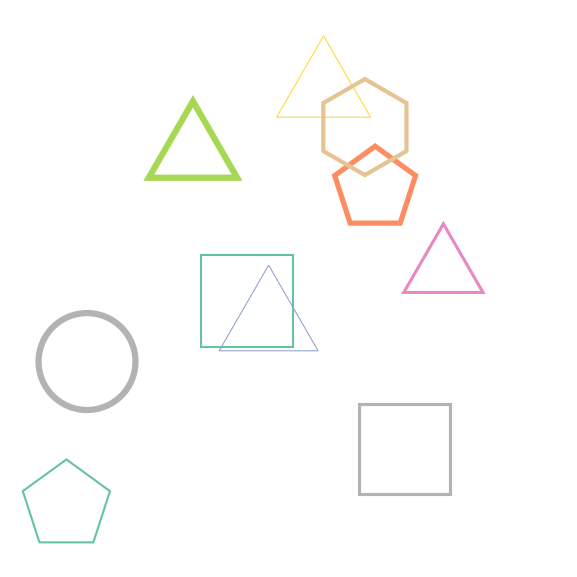[{"shape": "pentagon", "thickness": 1, "radius": 0.4, "center": [0.115, 0.124]}, {"shape": "square", "thickness": 1, "radius": 0.4, "center": [0.428, 0.478]}, {"shape": "pentagon", "thickness": 2.5, "radius": 0.37, "center": [0.65, 0.672]}, {"shape": "triangle", "thickness": 0.5, "radius": 0.49, "center": [0.465, 0.441]}, {"shape": "triangle", "thickness": 1.5, "radius": 0.4, "center": [0.768, 0.532]}, {"shape": "triangle", "thickness": 3, "radius": 0.44, "center": [0.334, 0.736]}, {"shape": "triangle", "thickness": 0.5, "radius": 0.47, "center": [0.56, 0.843]}, {"shape": "hexagon", "thickness": 2, "radius": 0.42, "center": [0.632, 0.779]}, {"shape": "square", "thickness": 1.5, "radius": 0.39, "center": [0.7, 0.222]}, {"shape": "circle", "thickness": 3, "radius": 0.42, "center": [0.151, 0.373]}]